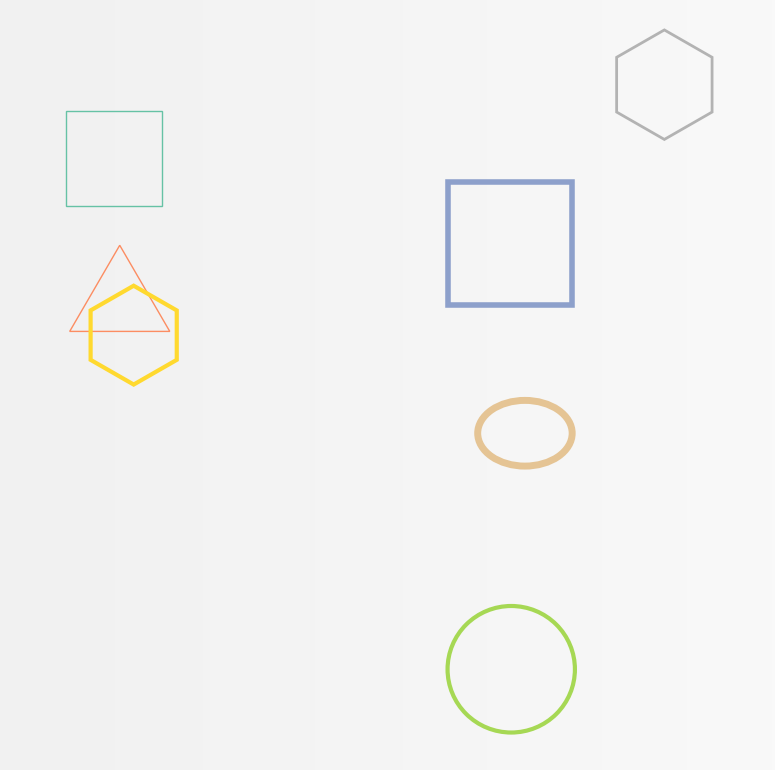[{"shape": "square", "thickness": 0.5, "radius": 0.31, "center": [0.147, 0.794]}, {"shape": "triangle", "thickness": 0.5, "radius": 0.37, "center": [0.154, 0.607]}, {"shape": "square", "thickness": 2, "radius": 0.4, "center": [0.658, 0.684]}, {"shape": "circle", "thickness": 1.5, "radius": 0.41, "center": [0.66, 0.131]}, {"shape": "hexagon", "thickness": 1.5, "radius": 0.32, "center": [0.172, 0.565]}, {"shape": "oval", "thickness": 2.5, "radius": 0.3, "center": [0.677, 0.437]}, {"shape": "hexagon", "thickness": 1, "radius": 0.36, "center": [0.857, 0.89]}]